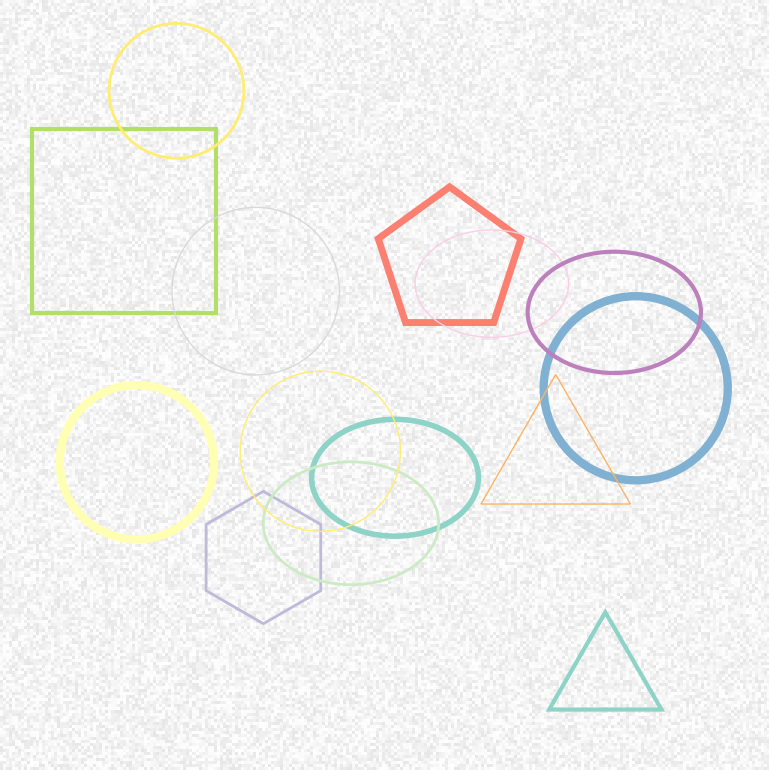[{"shape": "oval", "thickness": 2, "radius": 0.54, "center": [0.513, 0.38]}, {"shape": "triangle", "thickness": 1.5, "radius": 0.42, "center": [0.786, 0.121]}, {"shape": "circle", "thickness": 3, "radius": 0.5, "center": [0.178, 0.4]}, {"shape": "hexagon", "thickness": 1, "radius": 0.43, "center": [0.342, 0.276]}, {"shape": "pentagon", "thickness": 2.5, "radius": 0.49, "center": [0.584, 0.66]}, {"shape": "circle", "thickness": 3, "radius": 0.6, "center": [0.826, 0.496]}, {"shape": "triangle", "thickness": 0.5, "radius": 0.56, "center": [0.722, 0.401]}, {"shape": "square", "thickness": 1.5, "radius": 0.6, "center": [0.161, 0.713]}, {"shape": "oval", "thickness": 0.5, "radius": 0.5, "center": [0.639, 0.632]}, {"shape": "circle", "thickness": 0.5, "radius": 0.54, "center": [0.332, 0.622]}, {"shape": "oval", "thickness": 1.5, "radius": 0.56, "center": [0.798, 0.594]}, {"shape": "oval", "thickness": 1, "radius": 0.57, "center": [0.456, 0.32]}, {"shape": "circle", "thickness": 1, "radius": 0.44, "center": [0.229, 0.882]}, {"shape": "circle", "thickness": 0.5, "radius": 0.52, "center": [0.416, 0.414]}]